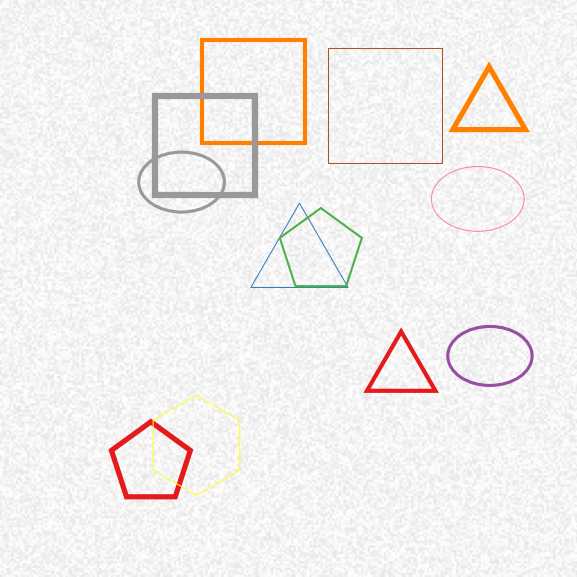[{"shape": "triangle", "thickness": 2, "radius": 0.34, "center": [0.695, 0.357]}, {"shape": "pentagon", "thickness": 2.5, "radius": 0.36, "center": [0.261, 0.197]}, {"shape": "triangle", "thickness": 0.5, "radius": 0.49, "center": [0.519, 0.55]}, {"shape": "pentagon", "thickness": 1, "radius": 0.37, "center": [0.556, 0.564]}, {"shape": "oval", "thickness": 1.5, "radius": 0.36, "center": [0.848, 0.383]}, {"shape": "triangle", "thickness": 2.5, "radius": 0.36, "center": [0.847, 0.811]}, {"shape": "square", "thickness": 2, "radius": 0.45, "center": [0.439, 0.84]}, {"shape": "hexagon", "thickness": 0.5, "radius": 0.43, "center": [0.34, 0.228]}, {"shape": "square", "thickness": 0.5, "radius": 0.5, "center": [0.667, 0.816]}, {"shape": "oval", "thickness": 0.5, "radius": 0.4, "center": [0.827, 0.655]}, {"shape": "oval", "thickness": 1.5, "radius": 0.37, "center": [0.314, 0.684]}, {"shape": "square", "thickness": 3, "radius": 0.43, "center": [0.355, 0.747]}]